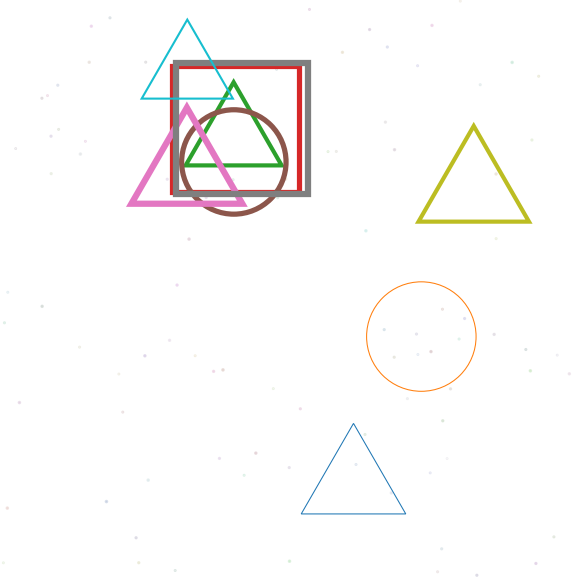[{"shape": "triangle", "thickness": 0.5, "radius": 0.52, "center": [0.612, 0.161]}, {"shape": "circle", "thickness": 0.5, "radius": 0.47, "center": [0.73, 0.416]}, {"shape": "triangle", "thickness": 2, "radius": 0.48, "center": [0.405, 0.761]}, {"shape": "square", "thickness": 2.5, "radius": 0.55, "center": [0.408, 0.775]}, {"shape": "circle", "thickness": 2.5, "radius": 0.45, "center": [0.405, 0.719]}, {"shape": "triangle", "thickness": 3, "radius": 0.55, "center": [0.324, 0.702]}, {"shape": "square", "thickness": 3, "radius": 0.57, "center": [0.418, 0.777]}, {"shape": "triangle", "thickness": 2, "radius": 0.55, "center": [0.82, 0.671]}, {"shape": "triangle", "thickness": 1, "radius": 0.46, "center": [0.324, 0.874]}]